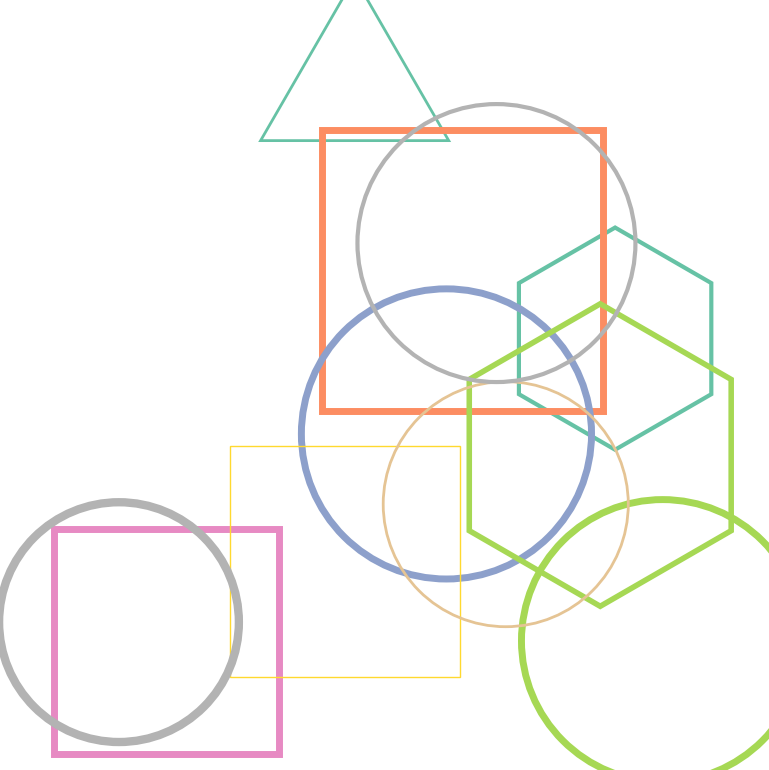[{"shape": "triangle", "thickness": 1, "radius": 0.71, "center": [0.461, 0.888]}, {"shape": "hexagon", "thickness": 1.5, "radius": 0.72, "center": [0.799, 0.56]}, {"shape": "square", "thickness": 2.5, "radius": 0.91, "center": [0.6, 0.648]}, {"shape": "circle", "thickness": 2.5, "radius": 0.94, "center": [0.58, 0.436]}, {"shape": "square", "thickness": 2.5, "radius": 0.73, "center": [0.216, 0.167]}, {"shape": "circle", "thickness": 2.5, "radius": 0.92, "center": [0.861, 0.168]}, {"shape": "hexagon", "thickness": 2, "radius": 0.98, "center": [0.78, 0.409]}, {"shape": "square", "thickness": 0.5, "radius": 0.75, "center": [0.448, 0.271]}, {"shape": "circle", "thickness": 1, "radius": 0.8, "center": [0.657, 0.345]}, {"shape": "circle", "thickness": 3, "radius": 0.78, "center": [0.155, 0.192]}, {"shape": "circle", "thickness": 1.5, "radius": 0.9, "center": [0.645, 0.684]}]